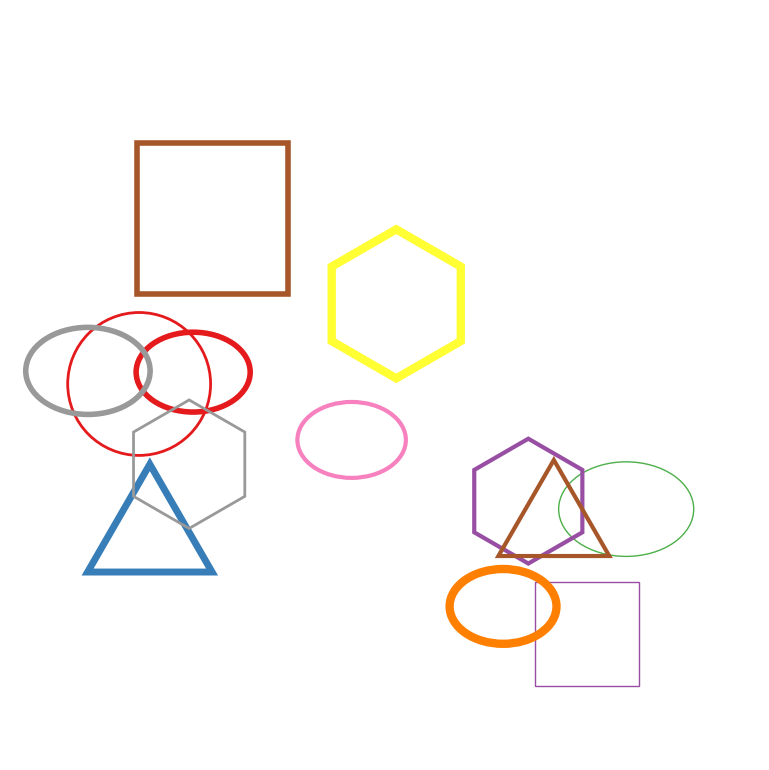[{"shape": "circle", "thickness": 1, "radius": 0.46, "center": [0.181, 0.501]}, {"shape": "oval", "thickness": 2, "radius": 0.37, "center": [0.251, 0.517]}, {"shape": "triangle", "thickness": 2.5, "radius": 0.47, "center": [0.195, 0.304]}, {"shape": "oval", "thickness": 0.5, "radius": 0.44, "center": [0.813, 0.339]}, {"shape": "hexagon", "thickness": 1.5, "radius": 0.41, "center": [0.686, 0.349]}, {"shape": "square", "thickness": 0.5, "radius": 0.34, "center": [0.762, 0.176]}, {"shape": "oval", "thickness": 3, "radius": 0.35, "center": [0.653, 0.212]}, {"shape": "hexagon", "thickness": 3, "radius": 0.48, "center": [0.515, 0.605]}, {"shape": "square", "thickness": 2, "radius": 0.49, "center": [0.276, 0.716]}, {"shape": "triangle", "thickness": 1.5, "radius": 0.42, "center": [0.719, 0.319]}, {"shape": "oval", "thickness": 1.5, "radius": 0.35, "center": [0.457, 0.429]}, {"shape": "hexagon", "thickness": 1, "radius": 0.42, "center": [0.246, 0.397]}, {"shape": "oval", "thickness": 2, "radius": 0.4, "center": [0.114, 0.518]}]